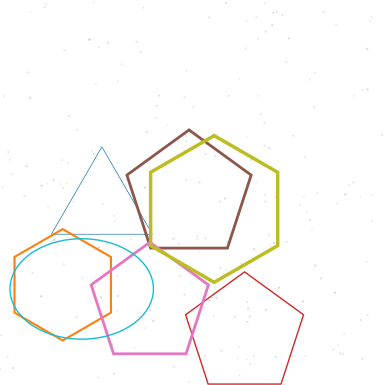[{"shape": "triangle", "thickness": 0.5, "radius": 0.76, "center": [0.265, 0.467]}, {"shape": "hexagon", "thickness": 1.5, "radius": 0.72, "center": [0.163, 0.26]}, {"shape": "pentagon", "thickness": 1, "radius": 0.81, "center": [0.635, 0.133]}, {"shape": "pentagon", "thickness": 2, "radius": 0.85, "center": [0.491, 0.493]}, {"shape": "pentagon", "thickness": 2, "radius": 0.8, "center": [0.389, 0.211]}, {"shape": "hexagon", "thickness": 2.5, "radius": 0.95, "center": [0.556, 0.457]}, {"shape": "oval", "thickness": 1, "radius": 0.93, "center": [0.212, 0.249]}]